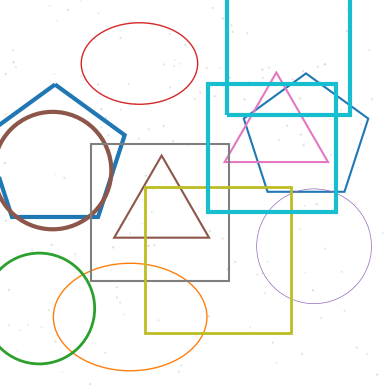[{"shape": "pentagon", "thickness": 3, "radius": 0.95, "center": [0.143, 0.59]}, {"shape": "pentagon", "thickness": 1.5, "radius": 0.85, "center": [0.795, 0.639]}, {"shape": "oval", "thickness": 1, "radius": 1.0, "center": [0.338, 0.177]}, {"shape": "circle", "thickness": 2, "radius": 0.72, "center": [0.102, 0.199]}, {"shape": "oval", "thickness": 1, "radius": 0.76, "center": [0.362, 0.835]}, {"shape": "circle", "thickness": 0.5, "radius": 0.75, "center": [0.816, 0.36]}, {"shape": "triangle", "thickness": 1.5, "radius": 0.71, "center": [0.42, 0.454]}, {"shape": "circle", "thickness": 3, "radius": 0.76, "center": [0.137, 0.557]}, {"shape": "triangle", "thickness": 1.5, "radius": 0.77, "center": [0.718, 0.657]}, {"shape": "square", "thickness": 1.5, "radius": 0.9, "center": [0.416, 0.448]}, {"shape": "square", "thickness": 2, "radius": 0.95, "center": [0.565, 0.326]}, {"shape": "square", "thickness": 3, "radius": 0.83, "center": [0.706, 0.615]}, {"shape": "square", "thickness": 3, "radius": 0.8, "center": [0.749, 0.86]}]